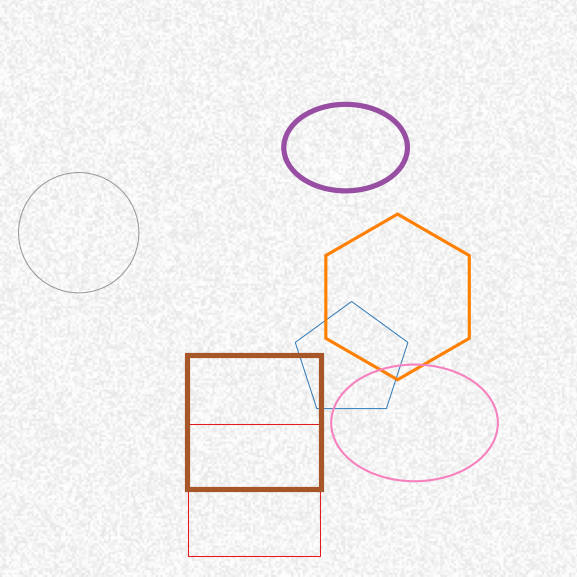[{"shape": "square", "thickness": 0.5, "radius": 0.57, "center": [0.44, 0.151]}, {"shape": "pentagon", "thickness": 0.5, "radius": 0.51, "center": [0.609, 0.375]}, {"shape": "oval", "thickness": 2.5, "radius": 0.54, "center": [0.598, 0.744]}, {"shape": "hexagon", "thickness": 1.5, "radius": 0.72, "center": [0.688, 0.485]}, {"shape": "square", "thickness": 2.5, "radius": 0.58, "center": [0.439, 0.269]}, {"shape": "oval", "thickness": 1, "radius": 0.72, "center": [0.718, 0.267]}, {"shape": "circle", "thickness": 0.5, "radius": 0.52, "center": [0.136, 0.596]}]